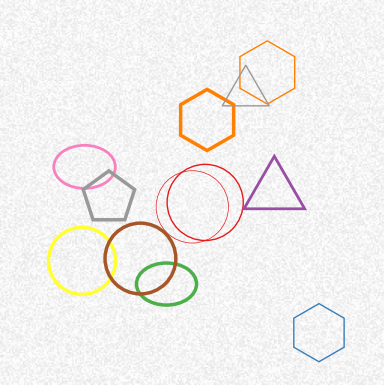[{"shape": "circle", "thickness": 1, "radius": 0.49, "center": [0.533, 0.474]}, {"shape": "circle", "thickness": 0.5, "radius": 0.47, "center": [0.499, 0.463]}, {"shape": "hexagon", "thickness": 1, "radius": 0.38, "center": [0.828, 0.136]}, {"shape": "oval", "thickness": 2.5, "radius": 0.39, "center": [0.432, 0.262]}, {"shape": "triangle", "thickness": 2, "radius": 0.46, "center": [0.713, 0.503]}, {"shape": "hexagon", "thickness": 1, "radius": 0.41, "center": [0.694, 0.812]}, {"shape": "hexagon", "thickness": 2.5, "radius": 0.4, "center": [0.538, 0.688]}, {"shape": "circle", "thickness": 2.5, "radius": 0.44, "center": [0.213, 0.322]}, {"shape": "circle", "thickness": 2.5, "radius": 0.46, "center": [0.365, 0.329]}, {"shape": "oval", "thickness": 2, "radius": 0.4, "center": [0.22, 0.567]}, {"shape": "triangle", "thickness": 1, "radius": 0.35, "center": [0.638, 0.76]}, {"shape": "pentagon", "thickness": 2.5, "radius": 0.35, "center": [0.283, 0.486]}]